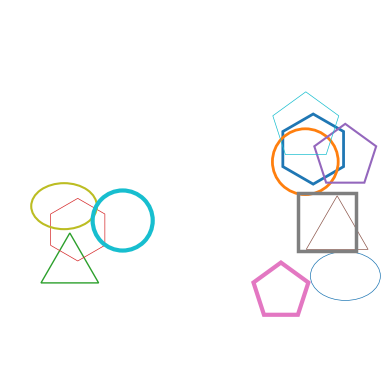[{"shape": "oval", "thickness": 0.5, "radius": 0.45, "center": [0.897, 0.283]}, {"shape": "hexagon", "thickness": 2, "radius": 0.46, "center": [0.813, 0.613]}, {"shape": "circle", "thickness": 2, "radius": 0.43, "center": [0.793, 0.58]}, {"shape": "triangle", "thickness": 1, "radius": 0.43, "center": [0.181, 0.308]}, {"shape": "hexagon", "thickness": 0.5, "radius": 0.41, "center": [0.202, 0.403]}, {"shape": "pentagon", "thickness": 1.5, "radius": 0.42, "center": [0.897, 0.594]}, {"shape": "triangle", "thickness": 0.5, "radius": 0.46, "center": [0.876, 0.399]}, {"shape": "pentagon", "thickness": 3, "radius": 0.37, "center": [0.73, 0.243]}, {"shape": "square", "thickness": 2.5, "radius": 0.38, "center": [0.85, 0.424]}, {"shape": "oval", "thickness": 1.5, "radius": 0.43, "center": [0.166, 0.465]}, {"shape": "pentagon", "thickness": 0.5, "radius": 0.45, "center": [0.794, 0.671]}, {"shape": "circle", "thickness": 3, "radius": 0.39, "center": [0.319, 0.427]}]